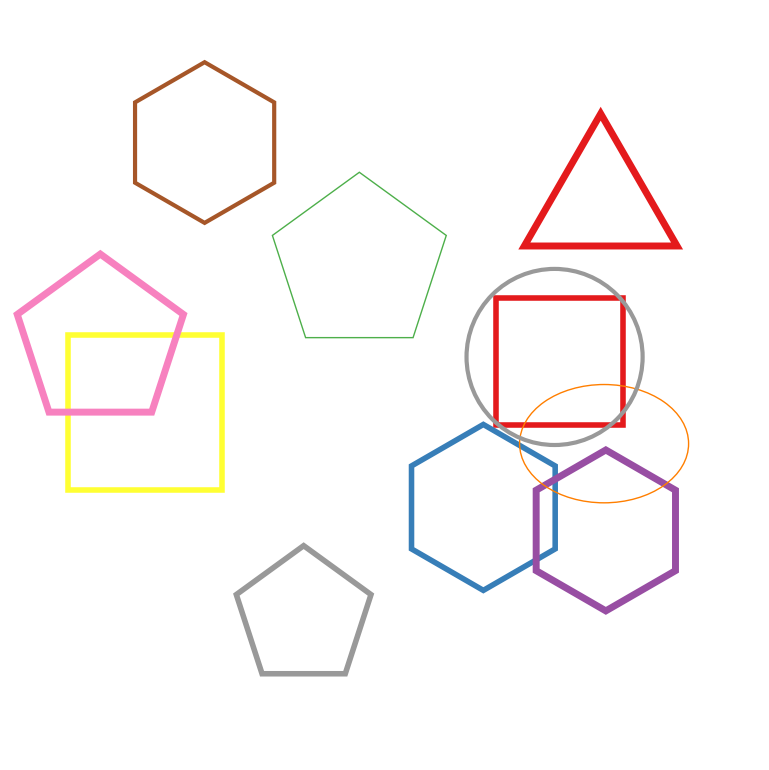[{"shape": "triangle", "thickness": 2.5, "radius": 0.57, "center": [0.78, 0.738]}, {"shape": "square", "thickness": 2, "radius": 0.41, "center": [0.726, 0.531]}, {"shape": "hexagon", "thickness": 2, "radius": 0.54, "center": [0.628, 0.341]}, {"shape": "pentagon", "thickness": 0.5, "radius": 0.59, "center": [0.467, 0.658]}, {"shape": "hexagon", "thickness": 2.5, "radius": 0.52, "center": [0.787, 0.311]}, {"shape": "oval", "thickness": 0.5, "radius": 0.55, "center": [0.785, 0.424]}, {"shape": "square", "thickness": 2, "radius": 0.5, "center": [0.188, 0.464]}, {"shape": "hexagon", "thickness": 1.5, "radius": 0.52, "center": [0.266, 0.815]}, {"shape": "pentagon", "thickness": 2.5, "radius": 0.57, "center": [0.13, 0.557]}, {"shape": "pentagon", "thickness": 2, "radius": 0.46, "center": [0.394, 0.199]}, {"shape": "circle", "thickness": 1.5, "radius": 0.57, "center": [0.72, 0.536]}]